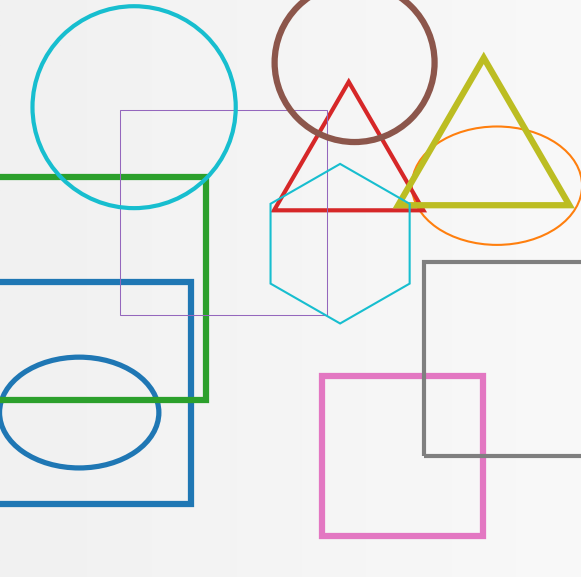[{"shape": "oval", "thickness": 2.5, "radius": 0.69, "center": [0.136, 0.285]}, {"shape": "square", "thickness": 3, "radius": 0.96, "center": [0.137, 0.319]}, {"shape": "oval", "thickness": 1, "radius": 0.73, "center": [0.855, 0.678]}, {"shape": "square", "thickness": 3, "radius": 0.96, "center": [0.161, 0.499]}, {"shape": "triangle", "thickness": 2, "radius": 0.74, "center": [0.6, 0.709]}, {"shape": "square", "thickness": 0.5, "radius": 0.89, "center": [0.385, 0.632]}, {"shape": "circle", "thickness": 3, "radius": 0.69, "center": [0.61, 0.891]}, {"shape": "square", "thickness": 3, "radius": 0.69, "center": [0.693, 0.209]}, {"shape": "square", "thickness": 2, "radius": 0.84, "center": [0.897, 0.378]}, {"shape": "triangle", "thickness": 3, "radius": 0.85, "center": [0.832, 0.729]}, {"shape": "circle", "thickness": 2, "radius": 0.87, "center": [0.231, 0.814]}, {"shape": "hexagon", "thickness": 1, "radius": 0.69, "center": [0.585, 0.577]}]